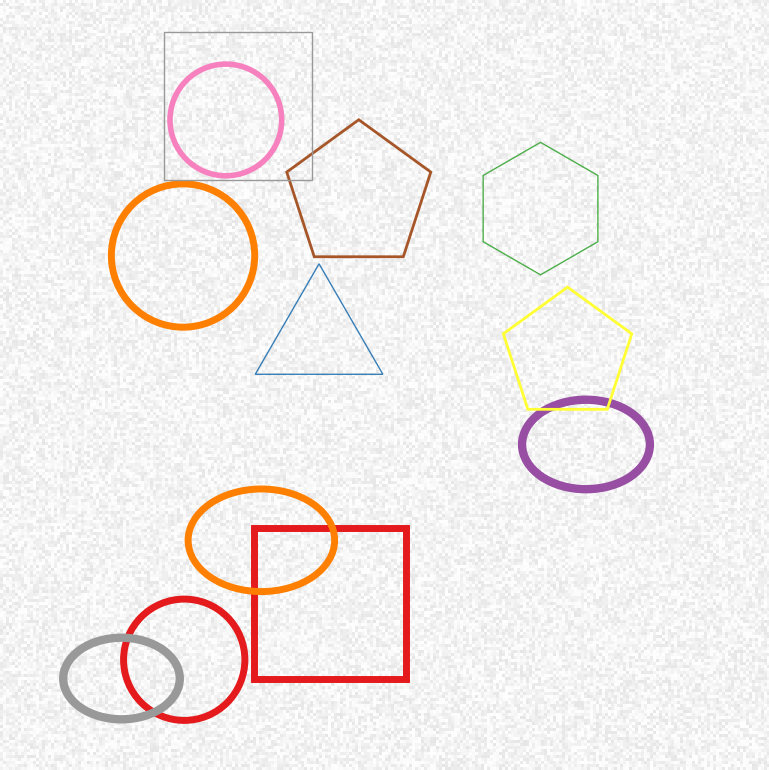[{"shape": "square", "thickness": 2.5, "radius": 0.49, "center": [0.429, 0.216]}, {"shape": "circle", "thickness": 2.5, "radius": 0.39, "center": [0.239, 0.143]}, {"shape": "triangle", "thickness": 0.5, "radius": 0.48, "center": [0.414, 0.562]}, {"shape": "hexagon", "thickness": 0.5, "radius": 0.43, "center": [0.702, 0.729]}, {"shape": "oval", "thickness": 3, "radius": 0.42, "center": [0.761, 0.423]}, {"shape": "oval", "thickness": 2.5, "radius": 0.48, "center": [0.339, 0.298]}, {"shape": "circle", "thickness": 2.5, "radius": 0.47, "center": [0.238, 0.668]}, {"shape": "pentagon", "thickness": 1, "radius": 0.44, "center": [0.737, 0.539]}, {"shape": "pentagon", "thickness": 1, "radius": 0.49, "center": [0.466, 0.746]}, {"shape": "circle", "thickness": 2, "radius": 0.36, "center": [0.293, 0.844]}, {"shape": "square", "thickness": 0.5, "radius": 0.48, "center": [0.309, 0.863]}, {"shape": "oval", "thickness": 3, "radius": 0.38, "center": [0.158, 0.119]}]